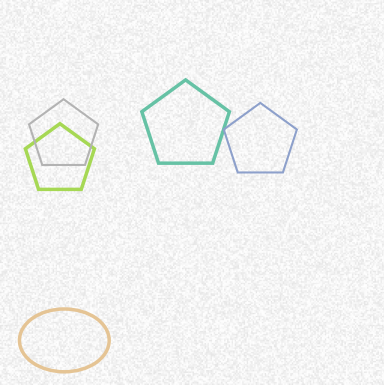[{"shape": "pentagon", "thickness": 2.5, "radius": 0.6, "center": [0.482, 0.673]}, {"shape": "pentagon", "thickness": 1.5, "radius": 0.5, "center": [0.676, 0.633]}, {"shape": "pentagon", "thickness": 2.5, "radius": 0.47, "center": [0.156, 0.584]}, {"shape": "oval", "thickness": 2.5, "radius": 0.58, "center": [0.167, 0.116]}, {"shape": "pentagon", "thickness": 1.5, "radius": 0.47, "center": [0.165, 0.648]}]